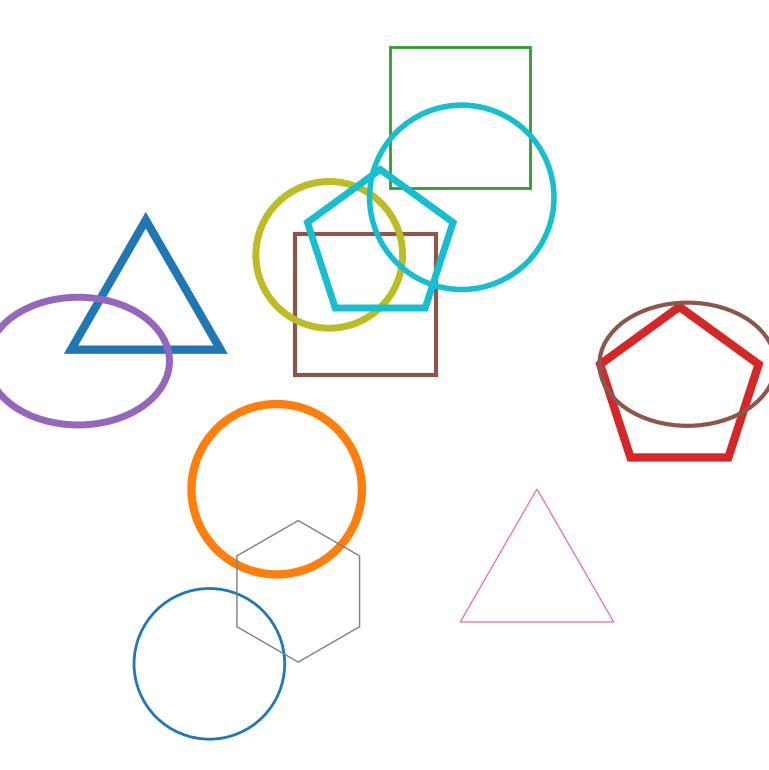[{"shape": "circle", "thickness": 1, "radius": 0.49, "center": [0.272, 0.138]}, {"shape": "triangle", "thickness": 3, "radius": 0.56, "center": [0.189, 0.602]}, {"shape": "circle", "thickness": 3, "radius": 0.55, "center": [0.359, 0.365]}, {"shape": "square", "thickness": 1, "radius": 0.46, "center": [0.597, 0.847]}, {"shape": "pentagon", "thickness": 3, "radius": 0.54, "center": [0.882, 0.493]}, {"shape": "oval", "thickness": 2.5, "radius": 0.59, "center": [0.102, 0.531]}, {"shape": "square", "thickness": 1.5, "radius": 0.46, "center": [0.475, 0.605]}, {"shape": "oval", "thickness": 1.5, "radius": 0.57, "center": [0.893, 0.527]}, {"shape": "triangle", "thickness": 0.5, "radius": 0.58, "center": [0.697, 0.25]}, {"shape": "hexagon", "thickness": 0.5, "radius": 0.46, "center": [0.387, 0.232]}, {"shape": "circle", "thickness": 2.5, "radius": 0.48, "center": [0.428, 0.669]}, {"shape": "pentagon", "thickness": 2.5, "radius": 0.5, "center": [0.494, 0.68]}, {"shape": "circle", "thickness": 2, "radius": 0.6, "center": [0.6, 0.744]}]